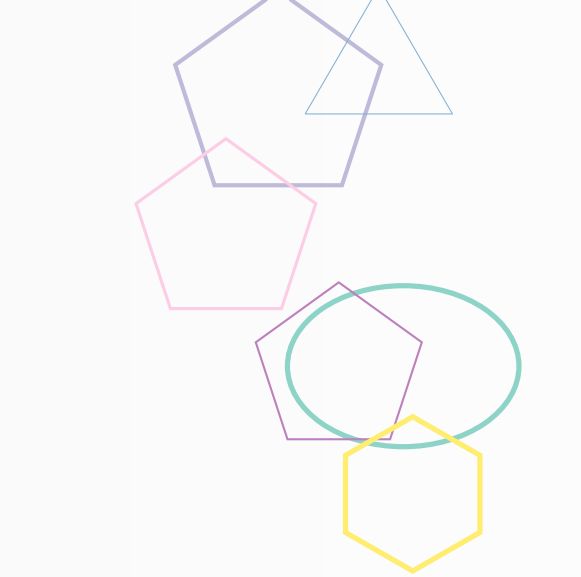[{"shape": "oval", "thickness": 2.5, "radius": 1.0, "center": [0.694, 0.365]}, {"shape": "pentagon", "thickness": 2, "radius": 0.93, "center": [0.479, 0.829]}, {"shape": "triangle", "thickness": 0.5, "radius": 0.73, "center": [0.652, 0.875]}, {"shape": "pentagon", "thickness": 1.5, "radius": 0.81, "center": [0.389, 0.596]}, {"shape": "pentagon", "thickness": 1, "radius": 0.75, "center": [0.583, 0.36]}, {"shape": "hexagon", "thickness": 2.5, "radius": 0.67, "center": [0.71, 0.144]}]